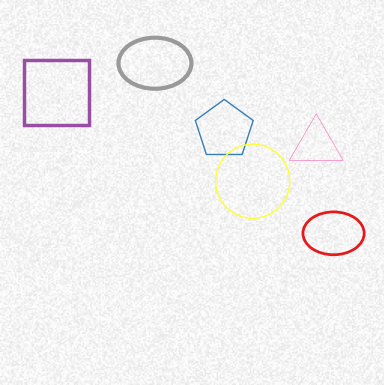[{"shape": "oval", "thickness": 2, "radius": 0.4, "center": [0.866, 0.394]}, {"shape": "pentagon", "thickness": 1, "radius": 0.4, "center": [0.583, 0.663]}, {"shape": "square", "thickness": 2.5, "radius": 0.42, "center": [0.147, 0.759]}, {"shape": "circle", "thickness": 1, "radius": 0.48, "center": [0.656, 0.529]}, {"shape": "triangle", "thickness": 0.5, "radius": 0.41, "center": [0.821, 0.624]}, {"shape": "oval", "thickness": 3, "radius": 0.47, "center": [0.402, 0.836]}]